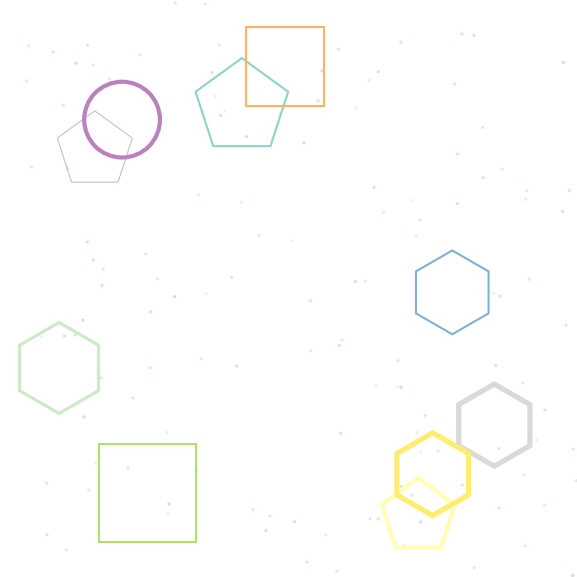[{"shape": "pentagon", "thickness": 1, "radius": 0.42, "center": [0.419, 0.814]}, {"shape": "pentagon", "thickness": 2, "radius": 0.33, "center": [0.724, 0.105]}, {"shape": "pentagon", "thickness": 0.5, "radius": 0.34, "center": [0.164, 0.739]}, {"shape": "hexagon", "thickness": 1, "radius": 0.36, "center": [0.783, 0.493]}, {"shape": "square", "thickness": 1, "radius": 0.34, "center": [0.494, 0.885]}, {"shape": "square", "thickness": 1, "radius": 0.42, "center": [0.255, 0.145]}, {"shape": "hexagon", "thickness": 2.5, "radius": 0.36, "center": [0.856, 0.263]}, {"shape": "circle", "thickness": 2, "radius": 0.33, "center": [0.211, 0.792]}, {"shape": "hexagon", "thickness": 1.5, "radius": 0.39, "center": [0.102, 0.362]}, {"shape": "hexagon", "thickness": 2.5, "radius": 0.36, "center": [0.749, 0.178]}]